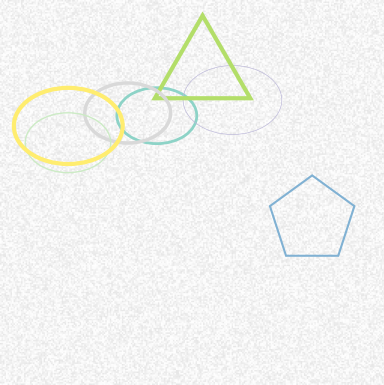[{"shape": "oval", "thickness": 2, "radius": 0.52, "center": [0.407, 0.7]}, {"shape": "oval", "thickness": 0.5, "radius": 0.64, "center": [0.604, 0.74]}, {"shape": "pentagon", "thickness": 1.5, "radius": 0.58, "center": [0.811, 0.429]}, {"shape": "triangle", "thickness": 3, "radius": 0.72, "center": [0.526, 0.816]}, {"shape": "oval", "thickness": 2.5, "radius": 0.56, "center": [0.332, 0.707]}, {"shape": "oval", "thickness": 1, "radius": 0.56, "center": [0.177, 0.629]}, {"shape": "oval", "thickness": 3, "radius": 0.71, "center": [0.177, 0.673]}]